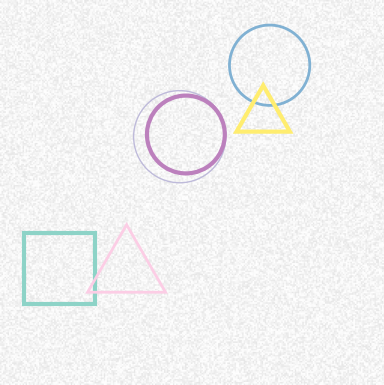[{"shape": "square", "thickness": 3, "radius": 0.46, "center": [0.155, 0.303]}, {"shape": "circle", "thickness": 1, "radius": 0.6, "center": [0.467, 0.645]}, {"shape": "circle", "thickness": 2, "radius": 0.52, "center": [0.7, 0.831]}, {"shape": "triangle", "thickness": 2, "radius": 0.58, "center": [0.329, 0.299]}, {"shape": "circle", "thickness": 3, "radius": 0.51, "center": [0.483, 0.651]}, {"shape": "triangle", "thickness": 3, "radius": 0.4, "center": [0.684, 0.698]}]